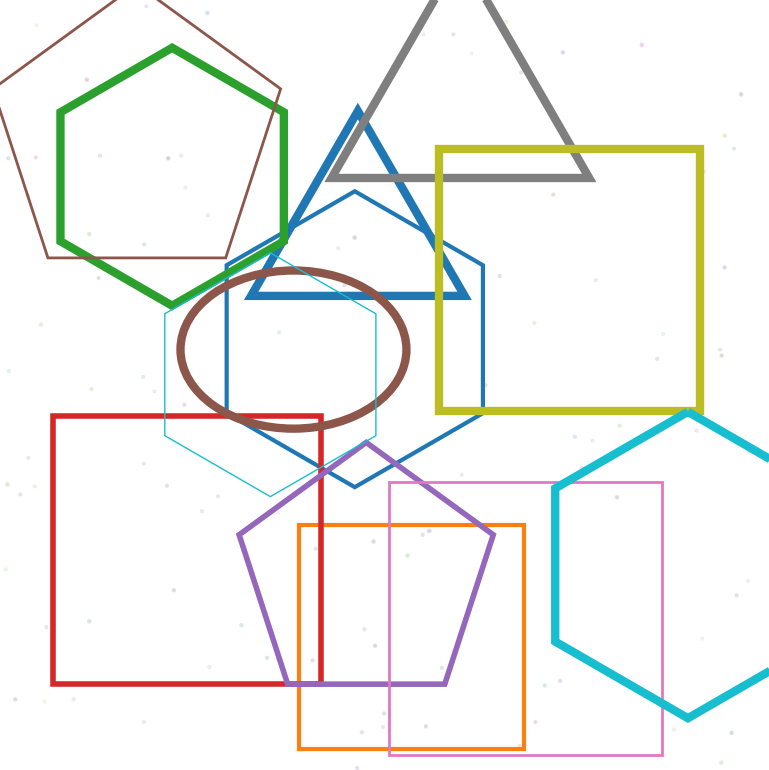[{"shape": "hexagon", "thickness": 1.5, "radius": 0.96, "center": [0.461, 0.559]}, {"shape": "triangle", "thickness": 3, "radius": 0.8, "center": [0.465, 0.696]}, {"shape": "square", "thickness": 1.5, "radius": 0.73, "center": [0.534, 0.172]}, {"shape": "hexagon", "thickness": 3, "radius": 0.84, "center": [0.224, 0.77]}, {"shape": "square", "thickness": 2, "radius": 0.87, "center": [0.243, 0.286]}, {"shape": "pentagon", "thickness": 2, "radius": 0.87, "center": [0.476, 0.252]}, {"shape": "oval", "thickness": 3, "radius": 0.73, "center": [0.381, 0.546]}, {"shape": "pentagon", "thickness": 1, "radius": 0.98, "center": [0.178, 0.824]}, {"shape": "square", "thickness": 1, "radius": 0.89, "center": [0.682, 0.196]}, {"shape": "triangle", "thickness": 3, "radius": 0.97, "center": [0.598, 0.865]}, {"shape": "square", "thickness": 3, "radius": 0.85, "center": [0.74, 0.636]}, {"shape": "hexagon", "thickness": 0.5, "radius": 0.79, "center": [0.351, 0.513]}, {"shape": "hexagon", "thickness": 3, "radius": 0.99, "center": [0.893, 0.266]}]